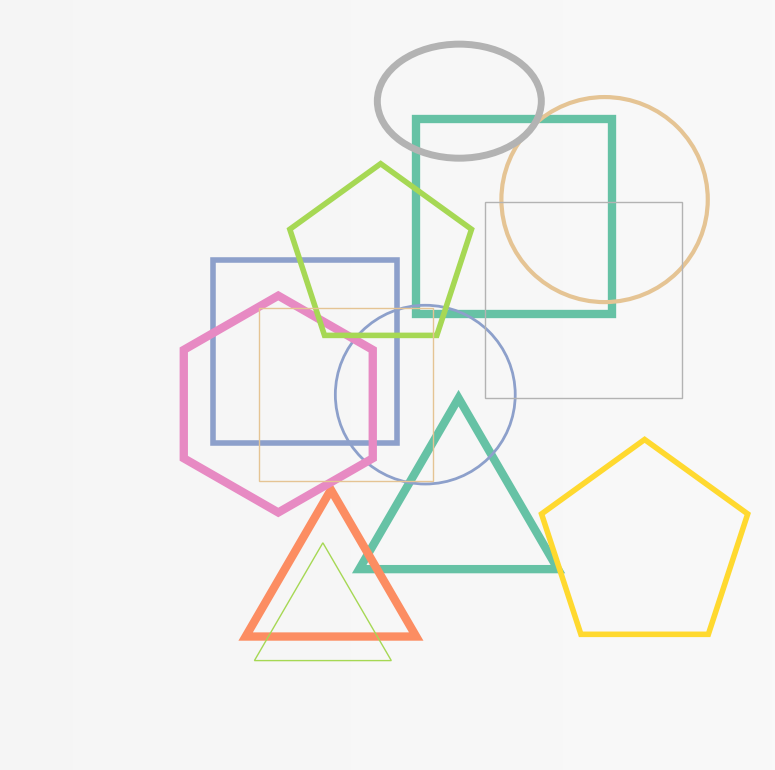[{"shape": "square", "thickness": 3, "radius": 0.63, "center": [0.663, 0.719]}, {"shape": "triangle", "thickness": 3, "radius": 0.74, "center": [0.592, 0.335]}, {"shape": "triangle", "thickness": 3, "radius": 0.64, "center": [0.427, 0.237]}, {"shape": "square", "thickness": 2, "radius": 0.59, "center": [0.394, 0.543]}, {"shape": "circle", "thickness": 1, "radius": 0.58, "center": [0.549, 0.487]}, {"shape": "hexagon", "thickness": 3, "radius": 0.7, "center": [0.359, 0.475]}, {"shape": "pentagon", "thickness": 2, "radius": 0.62, "center": [0.491, 0.664]}, {"shape": "triangle", "thickness": 0.5, "radius": 0.51, "center": [0.417, 0.193]}, {"shape": "pentagon", "thickness": 2, "radius": 0.7, "center": [0.832, 0.289]}, {"shape": "square", "thickness": 0.5, "radius": 0.56, "center": [0.447, 0.488]}, {"shape": "circle", "thickness": 1.5, "radius": 0.67, "center": [0.78, 0.741]}, {"shape": "square", "thickness": 0.5, "radius": 0.64, "center": [0.753, 0.61]}, {"shape": "oval", "thickness": 2.5, "radius": 0.53, "center": [0.593, 0.869]}]